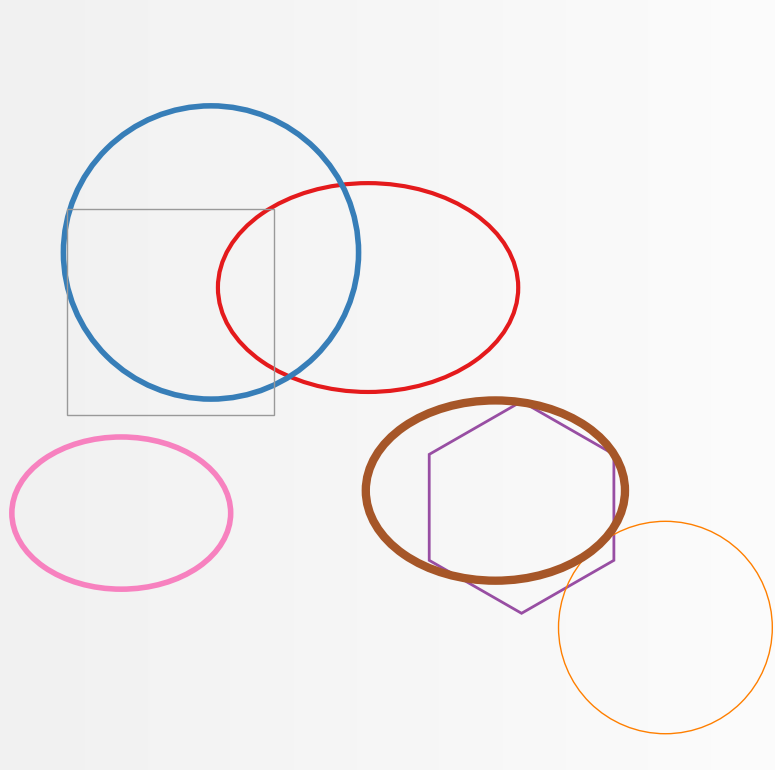[{"shape": "oval", "thickness": 1.5, "radius": 0.97, "center": [0.475, 0.627]}, {"shape": "circle", "thickness": 2, "radius": 0.95, "center": [0.272, 0.672]}, {"shape": "hexagon", "thickness": 1, "radius": 0.69, "center": [0.673, 0.341]}, {"shape": "circle", "thickness": 0.5, "radius": 0.69, "center": [0.859, 0.185]}, {"shape": "oval", "thickness": 3, "radius": 0.84, "center": [0.639, 0.363]}, {"shape": "oval", "thickness": 2, "radius": 0.71, "center": [0.156, 0.334]}, {"shape": "square", "thickness": 0.5, "radius": 0.67, "center": [0.22, 0.595]}]